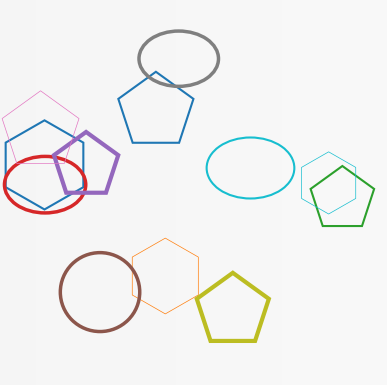[{"shape": "pentagon", "thickness": 1.5, "radius": 0.51, "center": [0.402, 0.712]}, {"shape": "hexagon", "thickness": 1.5, "radius": 0.58, "center": [0.115, 0.572]}, {"shape": "hexagon", "thickness": 0.5, "radius": 0.49, "center": [0.427, 0.283]}, {"shape": "pentagon", "thickness": 1.5, "radius": 0.43, "center": [0.884, 0.483]}, {"shape": "oval", "thickness": 2.5, "radius": 0.52, "center": [0.116, 0.52]}, {"shape": "pentagon", "thickness": 3, "radius": 0.44, "center": [0.222, 0.57]}, {"shape": "circle", "thickness": 2.5, "radius": 0.51, "center": [0.258, 0.241]}, {"shape": "pentagon", "thickness": 0.5, "radius": 0.52, "center": [0.105, 0.66]}, {"shape": "oval", "thickness": 2.5, "radius": 0.51, "center": [0.461, 0.848]}, {"shape": "pentagon", "thickness": 3, "radius": 0.49, "center": [0.601, 0.194]}, {"shape": "oval", "thickness": 1.5, "radius": 0.57, "center": [0.646, 0.564]}, {"shape": "hexagon", "thickness": 0.5, "radius": 0.4, "center": [0.848, 0.525]}]